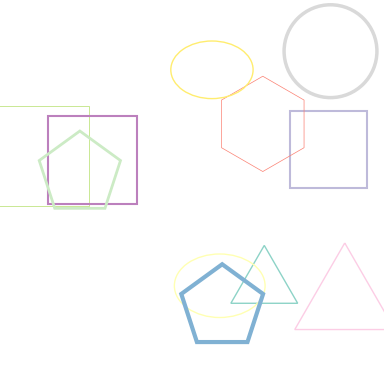[{"shape": "triangle", "thickness": 1, "radius": 0.5, "center": [0.686, 0.262]}, {"shape": "oval", "thickness": 1, "radius": 0.59, "center": [0.571, 0.258]}, {"shape": "square", "thickness": 1.5, "radius": 0.5, "center": [0.853, 0.611]}, {"shape": "hexagon", "thickness": 0.5, "radius": 0.62, "center": [0.683, 0.678]}, {"shape": "pentagon", "thickness": 3, "radius": 0.56, "center": [0.577, 0.202]}, {"shape": "square", "thickness": 0.5, "radius": 0.65, "center": [0.102, 0.594]}, {"shape": "triangle", "thickness": 1, "radius": 0.75, "center": [0.895, 0.219]}, {"shape": "circle", "thickness": 2.5, "radius": 0.6, "center": [0.858, 0.867]}, {"shape": "square", "thickness": 1.5, "radius": 0.57, "center": [0.24, 0.584]}, {"shape": "pentagon", "thickness": 2, "radius": 0.56, "center": [0.207, 0.549]}, {"shape": "oval", "thickness": 1, "radius": 0.53, "center": [0.551, 0.819]}]